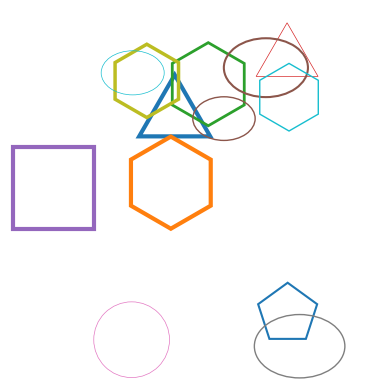[{"shape": "pentagon", "thickness": 1.5, "radius": 0.4, "center": [0.747, 0.185]}, {"shape": "triangle", "thickness": 3, "radius": 0.53, "center": [0.454, 0.699]}, {"shape": "hexagon", "thickness": 3, "radius": 0.6, "center": [0.444, 0.526]}, {"shape": "hexagon", "thickness": 2, "radius": 0.54, "center": [0.541, 0.781]}, {"shape": "triangle", "thickness": 0.5, "radius": 0.46, "center": [0.746, 0.848]}, {"shape": "square", "thickness": 3, "radius": 0.53, "center": [0.14, 0.511]}, {"shape": "oval", "thickness": 1, "radius": 0.4, "center": [0.582, 0.692]}, {"shape": "oval", "thickness": 1.5, "radius": 0.55, "center": [0.691, 0.824]}, {"shape": "circle", "thickness": 0.5, "radius": 0.49, "center": [0.342, 0.118]}, {"shape": "oval", "thickness": 1, "radius": 0.59, "center": [0.778, 0.101]}, {"shape": "hexagon", "thickness": 2.5, "radius": 0.48, "center": [0.381, 0.79]}, {"shape": "oval", "thickness": 0.5, "radius": 0.41, "center": [0.345, 0.811]}, {"shape": "hexagon", "thickness": 1, "radius": 0.44, "center": [0.751, 0.748]}]